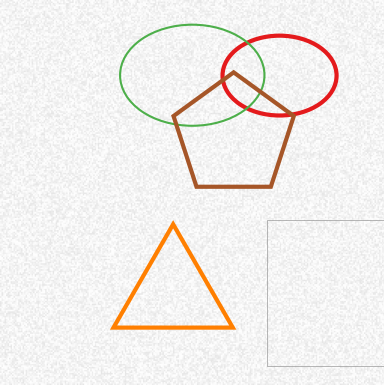[{"shape": "oval", "thickness": 3, "radius": 0.74, "center": [0.726, 0.804]}, {"shape": "oval", "thickness": 1.5, "radius": 0.94, "center": [0.499, 0.805]}, {"shape": "triangle", "thickness": 3, "radius": 0.89, "center": [0.45, 0.239]}, {"shape": "pentagon", "thickness": 3, "radius": 0.82, "center": [0.607, 0.648]}, {"shape": "square", "thickness": 0.5, "radius": 0.95, "center": [0.884, 0.24]}]